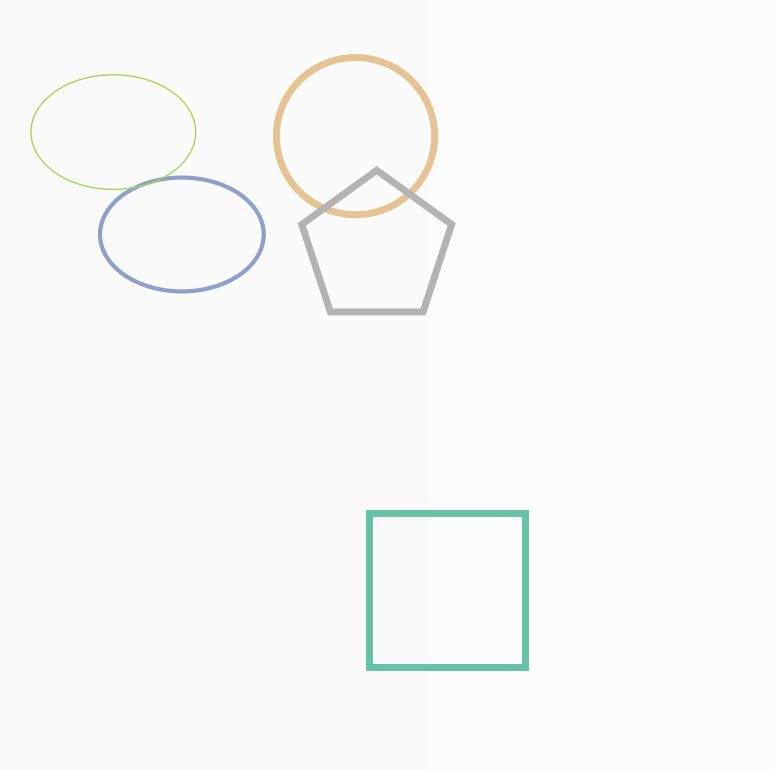[{"shape": "square", "thickness": 2.5, "radius": 0.5, "center": [0.577, 0.234]}, {"shape": "oval", "thickness": 1.5, "radius": 0.53, "center": [0.235, 0.695]}, {"shape": "oval", "thickness": 0.5, "radius": 0.53, "center": [0.146, 0.828]}, {"shape": "circle", "thickness": 2.5, "radius": 0.51, "center": [0.459, 0.823]}, {"shape": "pentagon", "thickness": 2.5, "radius": 0.51, "center": [0.486, 0.677]}]